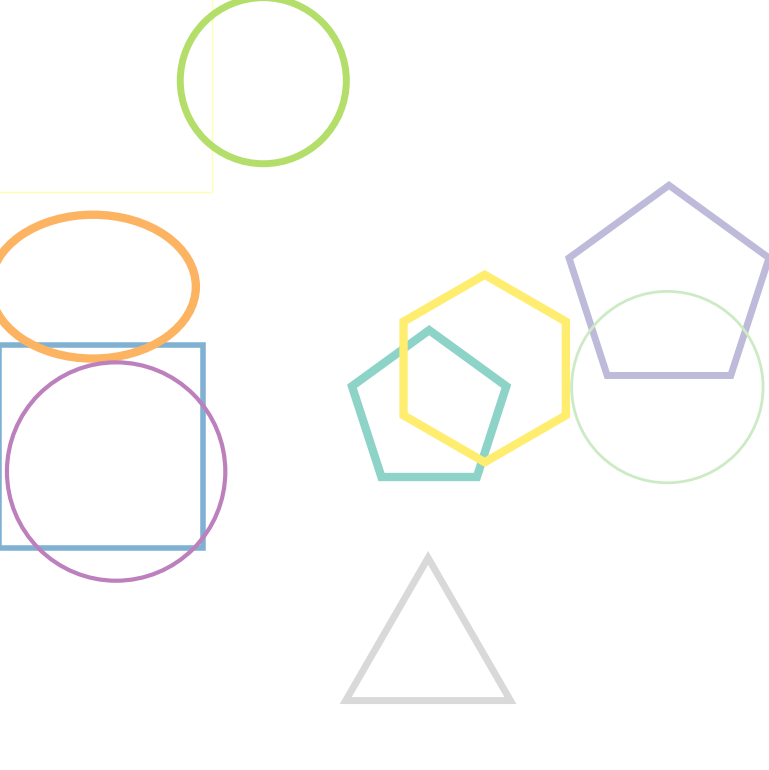[{"shape": "pentagon", "thickness": 3, "radius": 0.53, "center": [0.557, 0.466]}, {"shape": "square", "thickness": 0.5, "radius": 0.73, "center": [0.129, 0.897]}, {"shape": "pentagon", "thickness": 2.5, "radius": 0.68, "center": [0.869, 0.623]}, {"shape": "square", "thickness": 2, "radius": 0.66, "center": [0.131, 0.42]}, {"shape": "oval", "thickness": 3, "radius": 0.67, "center": [0.121, 0.628]}, {"shape": "circle", "thickness": 2.5, "radius": 0.54, "center": [0.342, 0.895]}, {"shape": "triangle", "thickness": 2.5, "radius": 0.62, "center": [0.556, 0.152]}, {"shape": "circle", "thickness": 1.5, "radius": 0.71, "center": [0.151, 0.388]}, {"shape": "circle", "thickness": 1, "radius": 0.62, "center": [0.867, 0.497]}, {"shape": "hexagon", "thickness": 3, "radius": 0.61, "center": [0.63, 0.521]}]